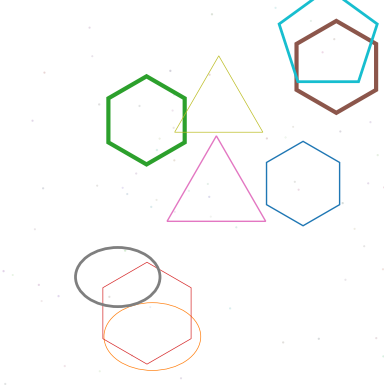[{"shape": "hexagon", "thickness": 1, "radius": 0.55, "center": [0.787, 0.523]}, {"shape": "oval", "thickness": 0.5, "radius": 0.63, "center": [0.396, 0.126]}, {"shape": "hexagon", "thickness": 3, "radius": 0.57, "center": [0.381, 0.687]}, {"shape": "hexagon", "thickness": 0.5, "radius": 0.66, "center": [0.382, 0.187]}, {"shape": "hexagon", "thickness": 3, "radius": 0.6, "center": [0.874, 0.826]}, {"shape": "triangle", "thickness": 1, "radius": 0.74, "center": [0.562, 0.499]}, {"shape": "oval", "thickness": 2, "radius": 0.55, "center": [0.306, 0.28]}, {"shape": "triangle", "thickness": 0.5, "radius": 0.66, "center": [0.568, 0.723]}, {"shape": "pentagon", "thickness": 2, "radius": 0.67, "center": [0.852, 0.896]}]